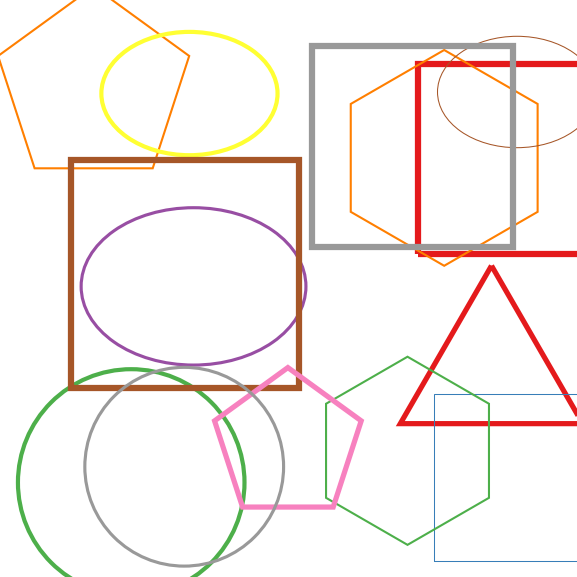[{"shape": "square", "thickness": 3, "radius": 0.82, "center": [0.888, 0.724]}, {"shape": "triangle", "thickness": 2.5, "radius": 0.91, "center": [0.851, 0.357]}, {"shape": "square", "thickness": 0.5, "radius": 0.72, "center": [0.896, 0.172]}, {"shape": "circle", "thickness": 2, "radius": 0.98, "center": [0.227, 0.164]}, {"shape": "hexagon", "thickness": 1, "radius": 0.81, "center": [0.706, 0.219]}, {"shape": "oval", "thickness": 1.5, "radius": 0.97, "center": [0.335, 0.503]}, {"shape": "pentagon", "thickness": 1, "radius": 0.87, "center": [0.162, 0.848]}, {"shape": "hexagon", "thickness": 1, "radius": 0.93, "center": [0.769, 0.726]}, {"shape": "oval", "thickness": 2, "radius": 0.76, "center": [0.328, 0.837]}, {"shape": "square", "thickness": 3, "radius": 0.99, "center": [0.32, 0.525]}, {"shape": "oval", "thickness": 0.5, "radius": 0.69, "center": [0.895, 0.84]}, {"shape": "pentagon", "thickness": 2.5, "radius": 0.67, "center": [0.499, 0.229]}, {"shape": "circle", "thickness": 1.5, "radius": 0.86, "center": [0.319, 0.191]}, {"shape": "square", "thickness": 3, "radius": 0.87, "center": [0.715, 0.746]}]